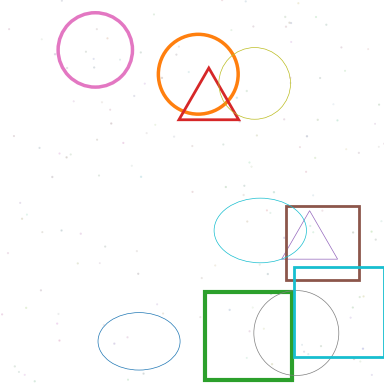[{"shape": "oval", "thickness": 0.5, "radius": 0.53, "center": [0.361, 0.113]}, {"shape": "circle", "thickness": 2.5, "radius": 0.52, "center": [0.515, 0.807]}, {"shape": "square", "thickness": 3, "radius": 0.57, "center": [0.645, 0.127]}, {"shape": "triangle", "thickness": 2, "radius": 0.45, "center": [0.542, 0.734]}, {"shape": "triangle", "thickness": 0.5, "radius": 0.42, "center": [0.804, 0.369]}, {"shape": "square", "thickness": 2, "radius": 0.48, "center": [0.838, 0.368]}, {"shape": "circle", "thickness": 2.5, "radius": 0.48, "center": [0.248, 0.87]}, {"shape": "circle", "thickness": 0.5, "radius": 0.55, "center": [0.77, 0.135]}, {"shape": "circle", "thickness": 0.5, "radius": 0.47, "center": [0.662, 0.783]}, {"shape": "oval", "thickness": 0.5, "radius": 0.6, "center": [0.676, 0.401]}, {"shape": "square", "thickness": 2, "radius": 0.59, "center": [0.881, 0.191]}]